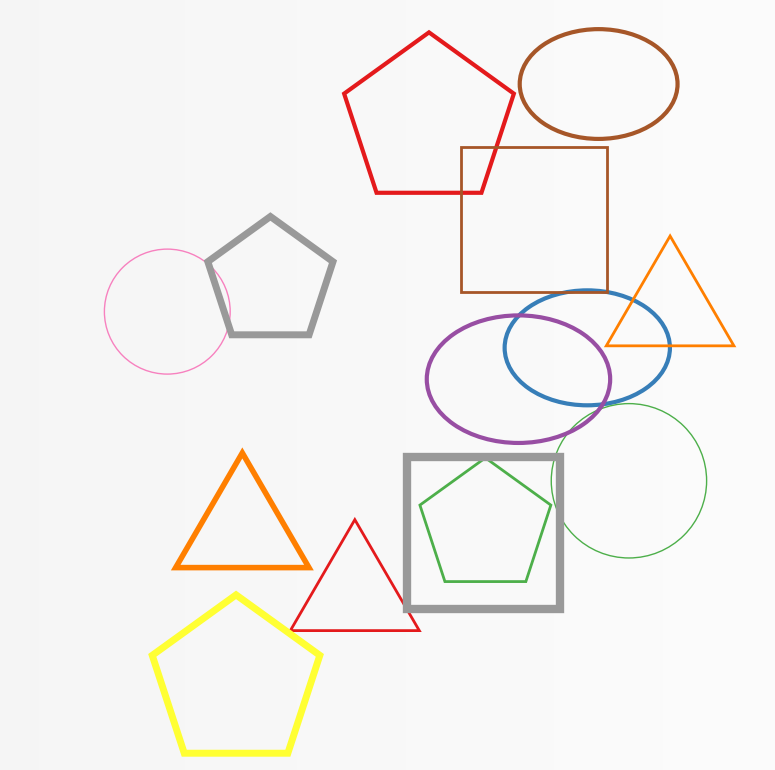[{"shape": "triangle", "thickness": 1, "radius": 0.48, "center": [0.458, 0.229]}, {"shape": "pentagon", "thickness": 1.5, "radius": 0.58, "center": [0.554, 0.843]}, {"shape": "oval", "thickness": 1.5, "radius": 0.53, "center": [0.758, 0.548]}, {"shape": "pentagon", "thickness": 1, "radius": 0.44, "center": [0.626, 0.317]}, {"shape": "circle", "thickness": 0.5, "radius": 0.5, "center": [0.812, 0.376]}, {"shape": "oval", "thickness": 1.5, "radius": 0.59, "center": [0.669, 0.508]}, {"shape": "triangle", "thickness": 2, "radius": 0.5, "center": [0.313, 0.312]}, {"shape": "triangle", "thickness": 1, "radius": 0.48, "center": [0.865, 0.598]}, {"shape": "pentagon", "thickness": 2.5, "radius": 0.57, "center": [0.305, 0.114]}, {"shape": "square", "thickness": 1, "radius": 0.47, "center": [0.689, 0.715]}, {"shape": "oval", "thickness": 1.5, "radius": 0.51, "center": [0.772, 0.891]}, {"shape": "circle", "thickness": 0.5, "radius": 0.41, "center": [0.216, 0.595]}, {"shape": "square", "thickness": 3, "radius": 0.49, "center": [0.623, 0.308]}, {"shape": "pentagon", "thickness": 2.5, "radius": 0.42, "center": [0.349, 0.634]}]